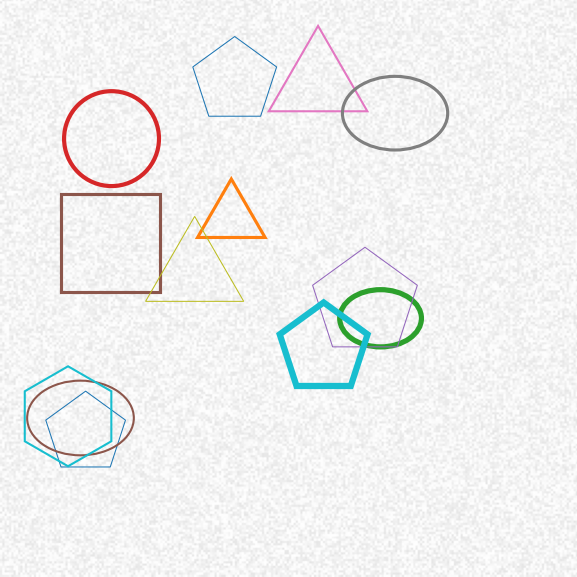[{"shape": "pentagon", "thickness": 0.5, "radius": 0.38, "center": [0.406, 0.86]}, {"shape": "pentagon", "thickness": 0.5, "radius": 0.36, "center": [0.148, 0.249]}, {"shape": "triangle", "thickness": 1.5, "radius": 0.34, "center": [0.401, 0.622]}, {"shape": "oval", "thickness": 2.5, "radius": 0.35, "center": [0.659, 0.448]}, {"shape": "circle", "thickness": 2, "radius": 0.41, "center": [0.193, 0.759]}, {"shape": "pentagon", "thickness": 0.5, "radius": 0.48, "center": [0.632, 0.476]}, {"shape": "oval", "thickness": 1, "radius": 0.46, "center": [0.139, 0.275]}, {"shape": "square", "thickness": 1.5, "radius": 0.43, "center": [0.191, 0.578]}, {"shape": "triangle", "thickness": 1, "radius": 0.49, "center": [0.551, 0.856]}, {"shape": "oval", "thickness": 1.5, "radius": 0.46, "center": [0.684, 0.803]}, {"shape": "triangle", "thickness": 0.5, "radius": 0.49, "center": [0.337, 0.526]}, {"shape": "pentagon", "thickness": 3, "radius": 0.4, "center": [0.56, 0.395]}, {"shape": "hexagon", "thickness": 1, "radius": 0.43, "center": [0.118, 0.278]}]